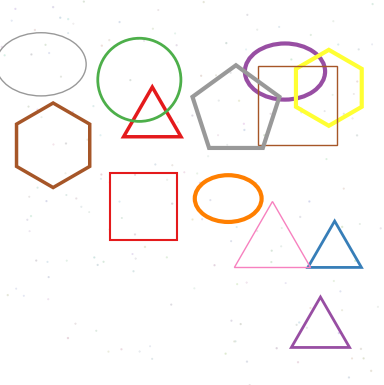[{"shape": "square", "thickness": 1.5, "radius": 0.44, "center": [0.372, 0.464]}, {"shape": "triangle", "thickness": 2.5, "radius": 0.43, "center": [0.396, 0.688]}, {"shape": "triangle", "thickness": 2, "radius": 0.4, "center": [0.869, 0.346]}, {"shape": "circle", "thickness": 2, "radius": 0.54, "center": [0.362, 0.793]}, {"shape": "triangle", "thickness": 2, "radius": 0.44, "center": [0.832, 0.141]}, {"shape": "oval", "thickness": 3, "radius": 0.52, "center": [0.74, 0.814]}, {"shape": "oval", "thickness": 3, "radius": 0.43, "center": [0.593, 0.484]}, {"shape": "hexagon", "thickness": 3, "radius": 0.49, "center": [0.854, 0.772]}, {"shape": "square", "thickness": 1, "radius": 0.52, "center": [0.773, 0.725]}, {"shape": "hexagon", "thickness": 2.5, "radius": 0.55, "center": [0.138, 0.623]}, {"shape": "triangle", "thickness": 1, "radius": 0.57, "center": [0.708, 0.362]}, {"shape": "pentagon", "thickness": 3, "radius": 0.59, "center": [0.613, 0.712]}, {"shape": "oval", "thickness": 1, "radius": 0.59, "center": [0.107, 0.833]}]